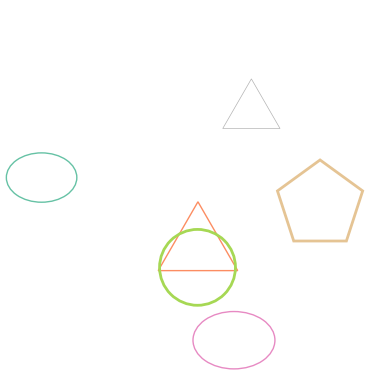[{"shape": "oval", "thickness": 1, "radius": 0.46, "center": [0.108, 0.539]}, {"shape": "triangle", "thickness": 1, "radius": 0.6, "center": [0.514, 0.357]}, {"shape": "oval", "thickness": 1, "radius": 0.53, "center": [0.608, 0.116]}, {"shape": "circle", "thickness": 2, "radius": 0.49, "center": [0.513, 0.306]}, {"shape": "pentagon", "thickness": 2, "radius": 0.58, "center": [0.831, 0.468]}, {"shape": "triangle", "thickness": 0.5, "radius": 0.43, "center": [0.653, 0.709]}]